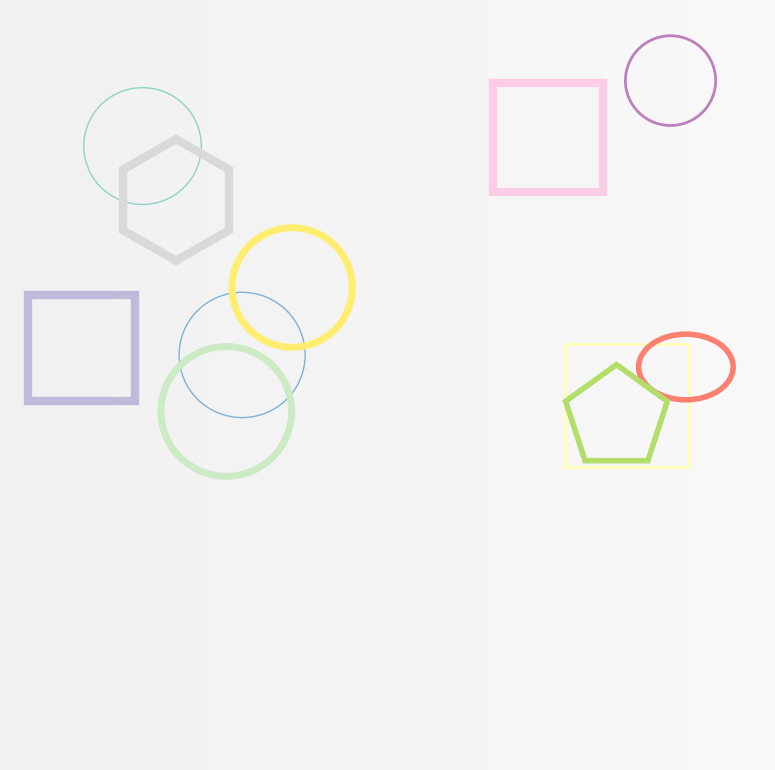[{"shape": "circle", "thickness": 0.5, "radius": 0.38, "center": [0.184, 0.81]}, {"shape": "square", "thickness": 1, "radius": 0.4, "center": [0.809, 0.473]}, {"shape": "square", "thickness": 3, "radius": 0.35, "center": [0.105, 0.548]}, {"shape": "oval", "thickness": 2, "radius": 0.3, "center": [0.885, 0.523]}, {"shape": "circle", "thickness": 0.5, "radius": 0.41, "center": [0.312, 0.539]}, {"shape": "pentagon", "thickness": 2, "radius": 0.34, "center": [0.795, 0.458]}, {"shape": "square", "thickness": 3, "radius": 0.35, "center": [0.707, 0.821]}, {"shape": "hexagon", "thickness": 3, "radius": 0.39, "center": [0.227, 0.74]}, {"shape": "circle", "thickness": 1, "radius": 0.29, "center": [0.865, 0.895]}, {"shape": "circle", "thickness": 2.5, "radius": 0.42, "center": [0.292, 0.466]}, {"shape": "circle", "thickness": 2.5, "radius": 0.39, "center": [0.377, 0.627]}]